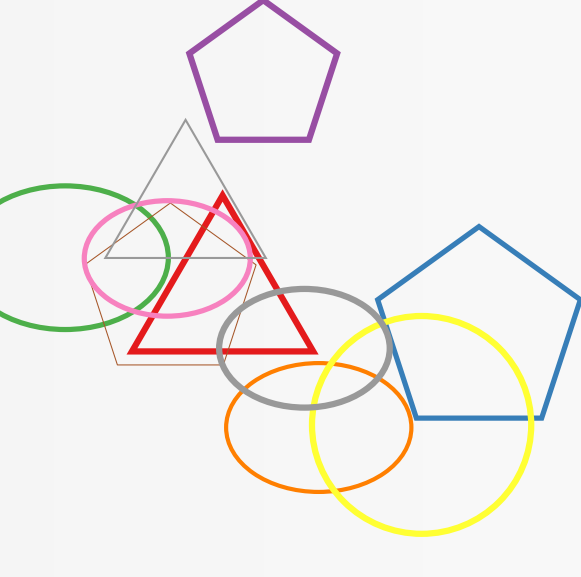[{"shape": "triangle", "thickness": 3, "radius": 0.9, "center": [0.383, 0.481]}, {"shape": "pentagon", "thickness": 2.5, "radius": 0.92, "center": [0.824, 0.423]}, {"shape": "oval", "thickness": 2.5, "radius": 0.89, "center": [0.112, 0.553]}, {"shape": "pentagon", "thickness": 3, "radius": 0.67, "center": [0.453, 0.865]}, {"shape": "oval", "thickness": 2, "radius": 0.8, "center": [0.548, 0.259]}, {"shape": "circle", "thickness": 3, "radius": 0.94, "center": [0.725, 0.263]}, {"shape": "pentagon", "thickness": 0.5, "radius": 0.78, "center": [0.293, 0.493]}, {"shape": "oval", "thickness": 2.5, "radius": 0.71, "center": [0.288, 0.552]}, {"shape": "triangle", "thickness": 1, "radius": 0.8, "center": [0.319, 0.632]}, {"shape": "oval", "thickness": 3, "radius": 0.73, "center": [0.524, 0.396]}]